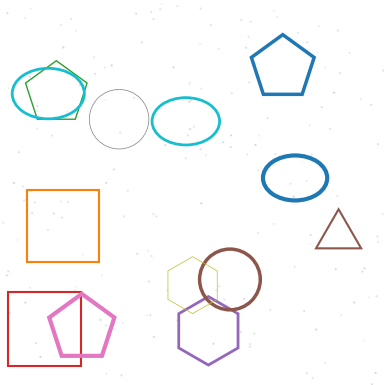[{"shape": "pentagon", "thickness": 2.5, "radius": 0.43, "center": [0.734, 0.824]}, {"shape": "oval", "thickness": 3, "radius": 0.42, "center": [0.766, 0.538]}, {"shape": "square", "thickness": 1.5, "radius": 0.47, "center": [0.163, 0.412]}, {"shape": "pentagon", "thickness": 1, "radius": 0.42, "center": [0.146, 0.758]}, {"shape": "square", "thickness": 1.5, "radius": 0.48, "center": [0.116, 0.146]}, {"shape": "hexagon", "thickness": 2, "radius": 0.44, "center": [0.541, 0.141]}, {"shape": "triangle", "thickness": 1.5, "radius": 0.34, "center": [0.879, 0.389]}, {"shape": "circle", "thickness": 2.5, "radius": 0.39, "center": [0.597, 0.274]}, {"shape": "pentagon", "thickness": 3, "radius": 0.45, "center": [0.213, 0.148]}, {"shape": "circle", "thickness": 0.5, "radius": 0.39, "center": [0.309, 0.69]}, {"shape": "hexagon", "thickness": 0.5, "radius": 0.37, "center": [0.5, 0.259]}, {"shape": "oval", "thickness": 2, "radius": 0.47, "center": [0.125, 0.757]}, {"shape": "oval", "thickness": 2, "radius": 0.44, "center": [0.483, 0.685]}]